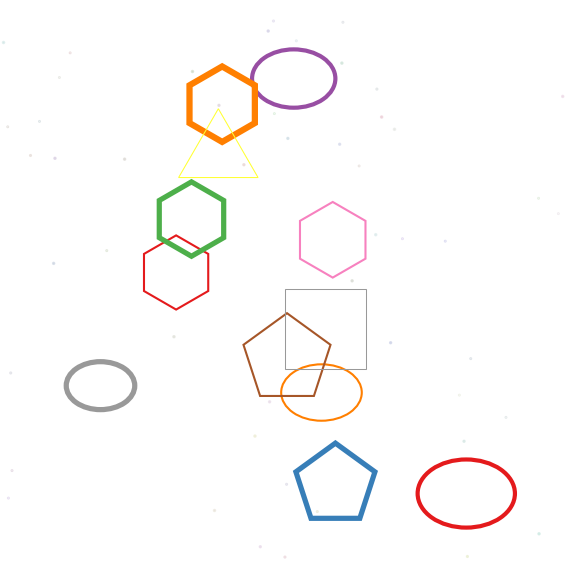[{"shape": "hexagon", "thickness": 1, "radius": 0.32, "center": [0.305, 0.527]}, {"shape": "oval", "thickness": 2, "radius": 0.42, "center": [0.807, 0.145]}, {"shape": "pentagon", "thickness": 2.5, "radius": 0.36, "center": [0.581, 0.16]}, {"shape": "hexagon", "thickness": 2.5, "radius": 0.32, "center": [0.332, 0.62]}, {"shape": "oval", "thickness": 2, "radius": 0.36, "center": [0.509, 0.863]}, {"shape": "hexagon", "thickness": 3, "radius": 0.33, "center": [0.385, 0.819]}, {"shape": "oval", "thickness": 1, "radius": 0.35, "center": [0.557, 0.319]}, {"shape": "triangle", "thickness": 0.5, "radius": 0.4, "center": [0.378, 0.731]}, {"shape": "pentagon", "thickness": 1, "radius": 0.4, "center": [0.497, 0.378]}, {"shape": "hexagon", "thickness": 1, "radius": 0.33, "center": [0.576, 0.584]}, {"shape": "square", "thickness": 0.5, "radius": 0.35, "center": [0.564, 0.429]}, {"shape": "oval", "thickness": 2.5, "radius": 0.3, "center": [0.174, 0.331]}]